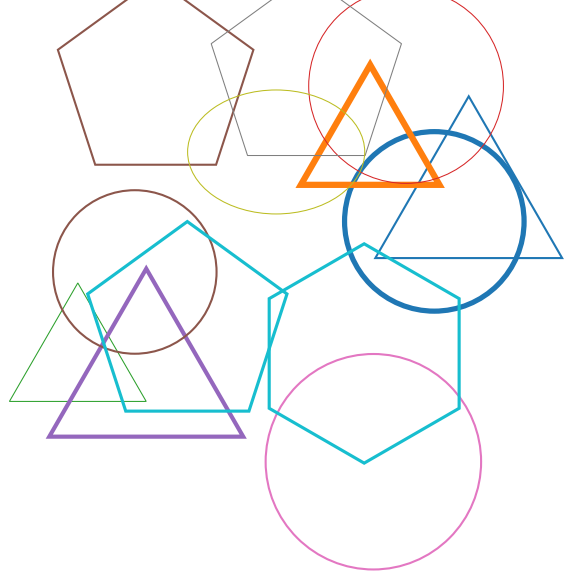[{"shape": "triangle", "thickness": 1, "radius": 0.93, "center": [0.812, 0.646]}, {"shape": "circle", "thickness": 2.5, "radius": 0.78, "center": [0.752, 0.616]}, {"shape": "triangle", "thickness": 3, "radius": 0.69, "center": [0.641, 0.748]}, {"shape": "triangle", "thickness": 0.5, "radius": 0.68, "center": [0.135, 0.372]}, {"shape": "circle", "thickness": 0.5, "radius": 0.84, "center": [0.703, 0.85]}, {"shape": "triangle", "thickness": 2, "radius": 0.97, "center": [0.253, 0.34]}, {"shape": "pentagon", "thickness": 1, "radius": 0.89, "center": [0.27, 0.858]}, {"shape": "circle", "thickness": 1, "radius": 0.71, "center": [0.233, 0.528]}, {"shape": "circle", "thickness": 1, "radius": 0.93, "center": [0.647, 0.2]}, {"shape": "pentagon", "thickness": 0.5, "radius": 0.87, "center": [0.53, 0.87]}, {"shape": "oval", "thickness": 0.5, "radius": 0.77, "center": [0.478, 0.736]}, {"shape": "pentagon", "thickness": 1.5, "radius": 0.91, "center": [0.324, 0.434]}, {"shape": "hexagon", "thickness": 1.5, "radius": 0.95, "center": [0.631, 0.387]}]